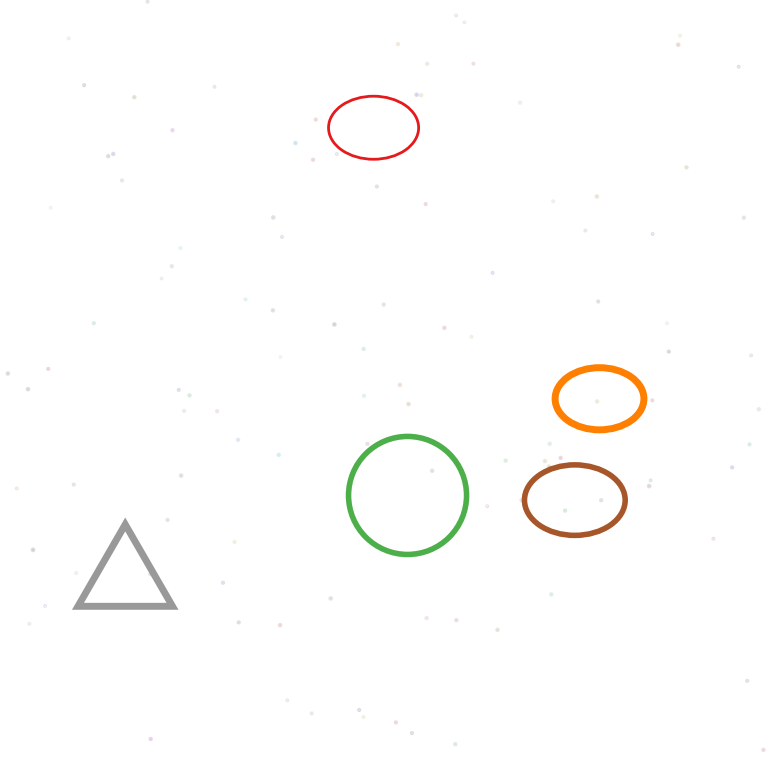[{"shape": "oval", "thickness": 1, "radius": 0.29, "center": [0.485, 0.834]}, {"shape": "circle", "thickness": 2, "radius": 0.38, "center": [0.529, 0.357]}, {"shape": "oval", "thickness": 2.5, "radius": 0.29, "center": [0.779, 0.482]}, {"shape": "oval", "thickness": 2, "radius": 0.33, "center": [0.747, 0.35]}, {"shape": "triangle", "thickness": 2.5, "radius": 0.35, "center": [0.163, 0.248]}]